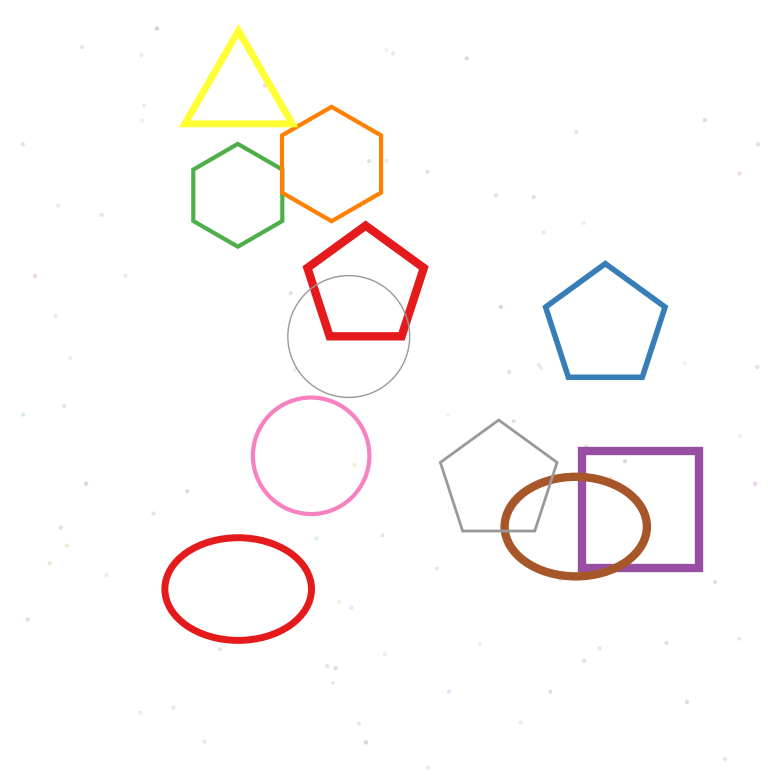[{"shape": "oval", "thickness": 2.5, "radius": 0.48, "center": [0.309, 0.235]}, {"shape": "pentagon", "thickness": 3, "radius": 0.4, "center": [0.475, 0.628]}, {"shape": "pentagon", "thickness": 2, "radius": 0.41, "center": [0.786, 0.576]}, {"shape": "hexagon", "thickness": 1.5, "radius": 0.33, "center": [0.309, 0.746]}, {"shape": "square", "thickness": 3, "radius": 0.38, "center": [0.832, 0.338]}, {"shape": "hexagon", "thickness": 1.5, "radius": 0.37, "center": [0.431, 0.787]}, {"shape": "triangle", "thickness": 2.5, "radius": 0.4, "center": [0.31, 0.879]}, {"shape": "oval", "thickness": 3, "radius": 0.46, "center": [0.748, 0.316]}, {"shape": "circle", "thickness": 1.5, "radius": 0.38, "center": [0.404, 0.408]}, {"shape": "circle", "thickness": 0.5, "radius": 0.4, "center": [0.453, 0.563]}, {"shape": "pentagon", "thickness": 1, "radius": 0.4, "center": [0.648, 0.375]}]